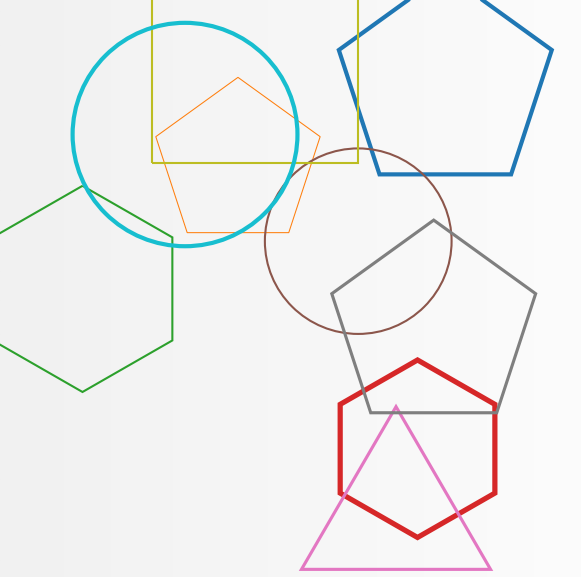[{"shape": "pentagon", "thickness": 2, "radius": 0.96, "center": [0.766, 0.853]}, {"shape": "pentagon", "thickness": 0.5, "radius": 0.74, "center": [0.409, 0.717]}, {"shape": "hexagon", "thickness": 1, "radius": 0.89, "center": [0.142, 0.499]}, {"shape": "hexagon", "thickness": 2.5, "radius": 0.77, "center": [0.718, 0.222]}, {"shape": "circle", "thickness": 1, "radius": 0.8, "center": [0.616, 0.582]}, {"shape": "triangle", "thickness": 1.5, "radius": 0.94, "center": [0.681, 0.107]}, {"shape": "pentagon", "thickness": 1.5, "radius": 0.92, "center": [0.746, 0.434]}, {"shape": "square", "thickness": 1, "radius": 0.88, "center": [0.439, 0.894]}, {"shape": "circle", "thickness": 2, "radius": 0.97, "center": [0.318, 0.766]}]